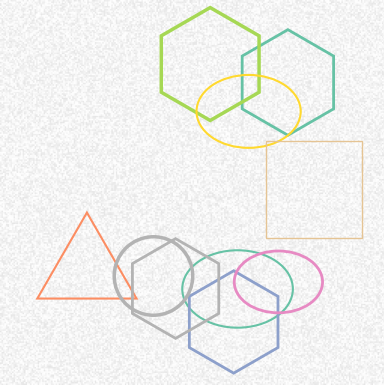[{"shape": "hexagon", "thickness": 2, "radius": 0.69, "center": [0.748, 0.786]}, {"shape": "oval", "thickness": 1.5, "radius": 0.72, "center": [0.617, 0.249]}, {"shape": "triangle", "thickness": 1.5, "radius": 0.74, "center": [0.226, 0.299]}, {"shape": "hexagon", "thickness": 2, "radius": 0.66, "center": [0.607, 0.164]}, {"shape": "oval", "thickness": 2, "radius": 0.57, "center": [0.723, 0.268]}, {"shape": "hexagon", "thickness": 2.5, "radius": 0.73, "center": [0.546, 0.834]}, {"shape": "oval", "thickness": 1.5, "radius": 0.68, "center": [0.646, 0.711]}, {"shape": "square", "thickness": 1, "radius": 0.63, "center": [0.815, 0.508]}, {"shape": "hexagon", "thickness": 2, "radius": 0.65, "center": [0.456, 0.251]}, {"shape": "circle", "thickness": 2.5, "radius": 0.51, "center": [0.399, 0.283]}]